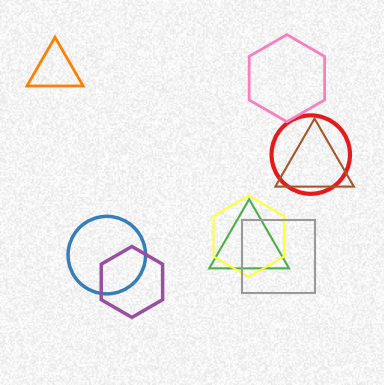[{"shape": "circle", "thickness": 3, "radius": 0.51, "center": [0.807, 0.598]}, {"shape": "circle", "thickness": 2.5, "radius": 0.5, "center": [0.277, 0.337]}, {"shape": "triangle", "thickness": 1.5, "radius": 0.6, "center": [0.647, 0.363]}, {"shape": "hexagon", "thickness": 2.5, "radius": 0.46, "center": [0.343, 0.268]}, {"shape": "triangle", "thickness": 2, "radius": 0.42, "center": [0.143, 0.819]}, {"shape": "hexagon", "thickness": 1.5, "radius": 0.53, "center": [0.646, 0.386]}, {"shape": "triangle", "thickness": 1.5, "radius": 0.59, "center": [0.817, 0.574]}, {"shape": "hexagon", "thickness": 2, "radius": 0.57, "center": [0.745, 0.797]}, {"shape": "square", "thickness": 1.5, "radius": 0.47, "center": [0.724, 0.333]}]